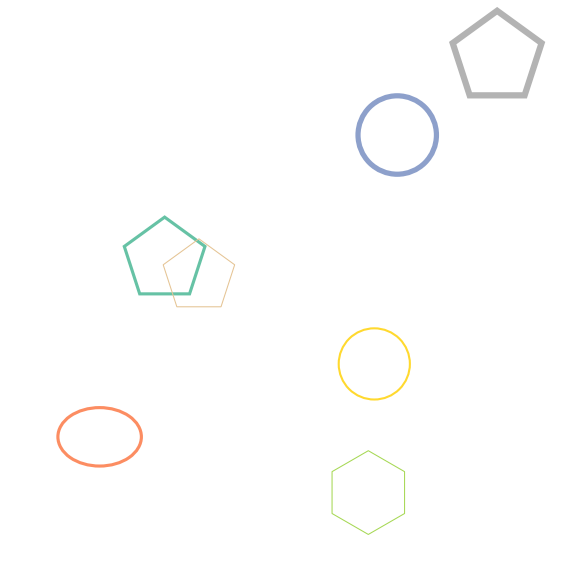[{"shape": "pentagon", "thickness": 1.5, "radius": 0.37, "center": [0.285, 0.55]}, {"shape": "oval", "thickness": 1.5, "radius": 0.36, "center": [0.173, 0.243]}, {"shape": "circle", "thickness": 2.5, "radius": 0.34, "center": [0.688, 0.765]}, {"shape": "hexagon", "thickness": 0.5, "radius": 0.36, "center": [0.638, 0.146]}, {"shape": "circle", "thickness": 1, "radius": 0.31, "center": [0.648, 0.369]}, {"shape": "pentagon", "thickness": 0.5, "radius": 0.33, "center": [0.344, 0.521]}, {"shape": "pentagon", "thickness": 3, "radius": 0.4, "center": [0.861, 0.899]}]